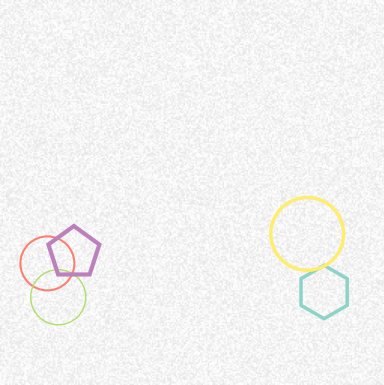[{"shape": "hexagon", "thickness": 2.5, "radius": 0.35, "center": [0.842, 0.242]}, {"shape": "circle", "thickness": 1.5, "radius": 0.35, "center": [0.123, 0.316]}, {"shape": "circle", "thickness": 1, "radius": 0.36, "center": [0.151, 0.228]}, {"shape": "pentagon", "thickness": 3, "radius": 0.35, "center": [0.192, 0.343]}, {"shape": "circle", "thickness": 2.5, "radius": 0.47, "center": [0.798, 0.393]}]